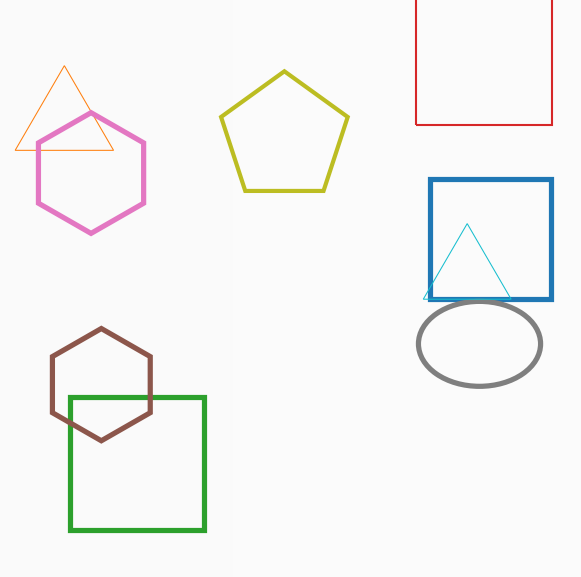[{"shape": "square", "thickness": 2.5, "radius": 0.52, "center": [0.845, 0.585]}, {"shape": "triangle", "thickness": 0.5, "radius": 0.49, "center": [0.111, 0.788]}, {"shape": "square", "thickness": 2.5, "radius": 0.57, "center": [0.236, 0.197]}, {"shape": "square", "thickness": 1, "radius": 0.59, "center": [0.833, 0.899]}, {"shape": "hexagon", "thickness": 2.5, "radius": 0.49, "center": [0.174, 0.333]}, {"shape": "hexagon", "thickness": 2.5, "radius": 0.52, "center": [0.157, 0.7]}, {"shape": "oval", "thickness": 2.5, "radius": 0.53, "center": [0.825, 0.404]}, {"shape": "pentagon", "thickness": 2, "radius": 0.57, "center": [0.489, 0.761]}, {"shape": "triangle", "thickness": 0.5, "radius": 0.44, "center": [0.804, 0.525]}]